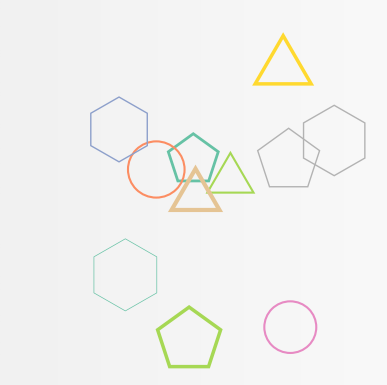[{"shape": "pentagon", "thickness": 2, "radius": 0.34, "center": [0.499, 0.585]}, {"shape": "hexagon", "thickness": 0.5, "radius": 0.47, "center": [0.323, 0.286]}, {"shape": "circle", "thickness": 1.5, "radius": 0.37, "center": [0.403, 0.56]}, {"shape": "hexagon", "thickness": 1, "radius": 0.42, "center": [0.307, 0.664]}, {"shape": "circle", "thickness": 1.5, "radius": 0.34, "center": [0.749, 0.15]}, {"shape": "triangle", "thickness": 1.5, "radius": 0.34, "center": [0.595, 0.534]}, {"shape": "pentagon", "thickness": 2.5, "radius": 0.43, "center": [0.488, 0.117]}, {"shape": "triangle", "thickness": 2.5, "radius": 0.42, "center": [0.731, 0.824]}, {"shape": "triangle", "thickness": 3, "radius": 0.36, "center": [0.505, 0.49]}, {"shape": "pentagon", "thickness": 1, "radius": 0.42, "center": [0.745, 0.583]}, {"shape": "hexagon", "thickness": 1, "radius": 0.46, "center": [0.862, 0.635]}]